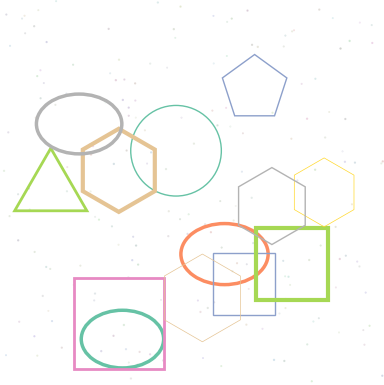[{"shape": "oval", "thickness": 2.5, "radius": 0.54, "center": [0.318, 0.119]}, {"shape": "circle", "thickness": 1, "radius": 0.59, "center": [0.457, 0.608]}, {"shape": "oval", "thickness": 2.5, "radius": 0.57, "center": [0.583, 0.34]}, {"shape": "pentagon", "thickness": 1, "radius": 0.44, "center": [0.661, 0.77]}, {"shape": "square", "thickness": 1, "radius": 0.4, "center": [0.634, 0.262]}, {"shape": "square", "thickness": 2, "radius": 0.59, "center": [0.309, 0.16]}, {"shape": "square", "thickness": 3, "radius": 0.47, "center": [0.759, 0.315]}, {"shape": "triangle", "thickness": 2, "radius": 0.54, "center": [0.132, 0.507]}, {"shape": "hexagon", "thickness": 0.5, "radius": 0.45, "center": [0.842, 0.5]}, {"shape": "hexagon", "thickness": 3, "radius": 0.54, "center": [0.309, 0.558]}, {"shape": "hexagon", "thickness": 0.5, "radius": 0.57, "center": [0.526, 0.226]}, {"shape": "hexagon", "thickness": 1, "radius": 0.5, "center": [0.706, 0.465]}, {"shape": "oval", "thickness": 2.5, "radius": 0.55, "center": [0.206, 0.678]}]